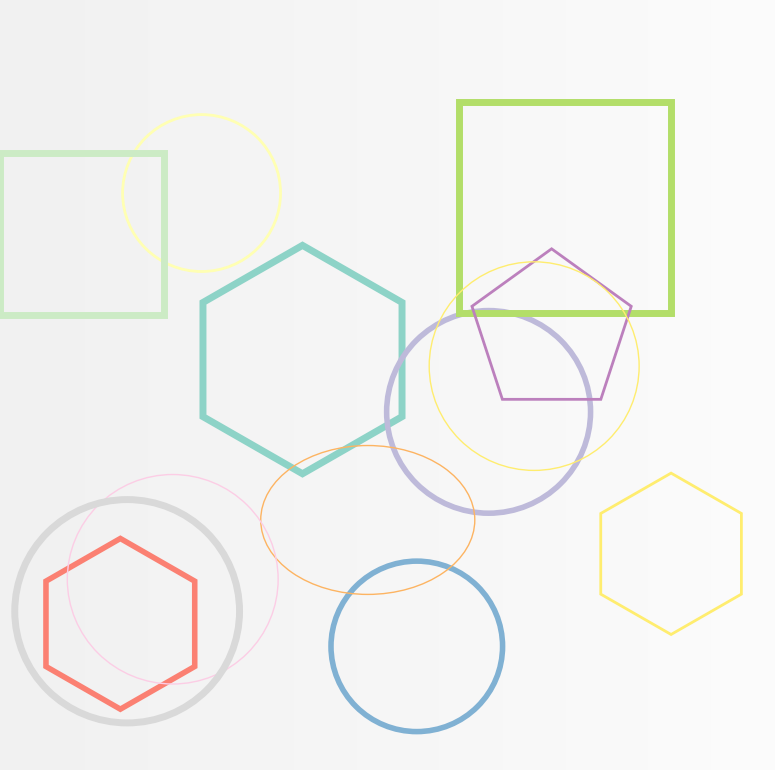[{"shape": "hexagon", "thickness": 2.5, "radius": 0.74, "center": [0.39, 0.533]}, {"shape": "circle", "thickness": 1, "radius": 0.51, "center": [0.26, 0.749]}, {"shape": "circle", "thickness": 2, "radius": 0.66, "center": [0.63, 0.465]}, {"shape": "hexagon", "thickness": 2, "radius": 0.55, "center": [0.155, 0.19]}, {"shape": "circle", "thickness": 2, "radius": 0.55, "center": [0.538, 0.161]}, {"shape": "oval", "thickness": 0.5, "radius": 0.69, "center": [0.475, 0.325]}, {"shape": "square", "thickness": 2.5, "radius": 0.68, "center": [0.729, 0.73]}, {"shape": "circle", "thickness": 0.5, "radius": 0.68, "center": [0.223, 0.248]}, {"shape": "circle", "thickness": 2.5, "radius": 0.73, "center": [0.164, 0.206]}, {"shape": "pentagon", "thickness": 1, "radius": 0.54, "center": [0.712, 0.569]}, {"shape": "square", "thickness": 2.5, "radius": 0.53, "center": [0.105, 0.696]}, {"shape": "hexagon", "thickness": 1, "radius": 0.52, "center": [0.866, 0.281]}, {"shape": "circle", "thickness": 0.5, "radius": 0.68, "center": [0.689, 0.525]}]